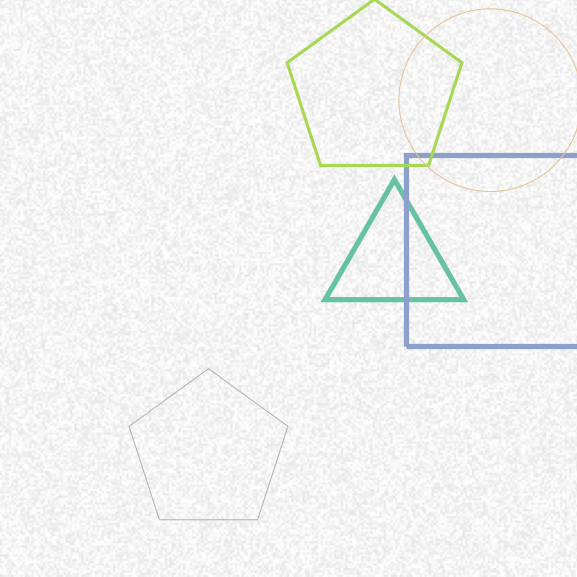[{"shape": "triangle", "thickness": 2.5, "radius": 0.69, "center": [0.683, 0.55]}, {"shape": "square", "thickness": 2.5, "radius": 0.83, "center": [0.869, 0.565]}, {"shape": "pentagon", "thickness": 1.5, "radius": 0.8, "center": [0.649, 0.841]}, {"shape": "circle", "thickness": 0.5, "radius": 0.79, "center": [0.849, 0.826]}, {"shape": "pentagon", "thickness": 0.5, "radius": 0.72, "center": [0.361, 0.216]}]